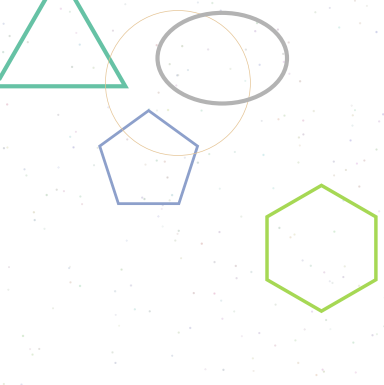[{"shape": "triangle", "thickness": 3, "radius": 0.98, "center": [0.156, 0.873]}, {"shape": "pentagon", "thickness": 2, "radius": 0.67, "center": [0.386, 0.579]}, {"shape": "hexagon", "thickness": 2.5, "radius": 0.82, "center": [0.835, 0.355]}, {"shape": "circle", "thickness": 0.5, "radius": 0.94, "center": [0.462, 0.784]}, {"shape": "oval", "thickness": 3, "radius": 0.84, "center": [0.577, 0.849]}]